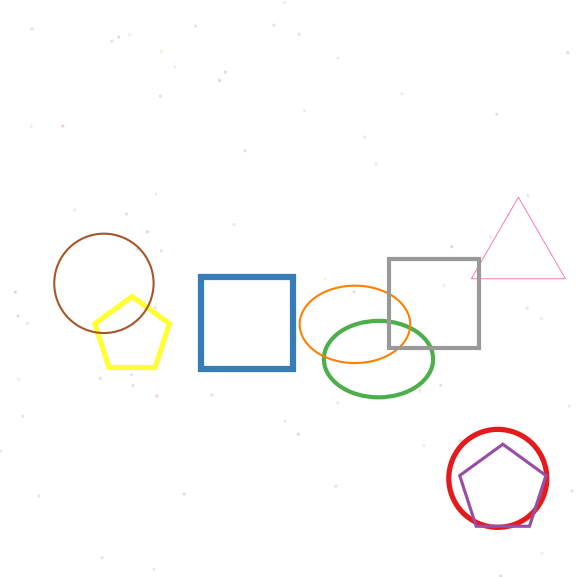[{"shape": "circle", "thickness": 2.5, "radius": 0.42, "center": [0.862, 0.171]}, {"shape": "square", "thickness": 3, "radius": 0.4, "center": [0.428, 0.439]}, {"shape": "oval", "thickness": 2, "radius": 0.47, "center": [0.655, 0.377]}, {"shape": "pentagon", "thickness": 1.5, "radius": 0.39, "center": [0.871, 0.151]}, {"shape": "oval", "thickness": 1, "radius": 0.48, "center": [0.615, 0.437]}, {"shape": "pentagon", "thickness": 2.5, "radius": 0.34, "center": [0.229, 0.418]}, {"shape": "circle", "thickness": 1, "radius": 0.43, "center": [0.18, 0.508]}, {"shape": "triangle", "thickness": 0.5, "radius": 0.47, "center": [0.898, 0.564]}, {"shape": "square", "thickness": 2, "radius": 0.39, "center": [0.751, 0.474]}]